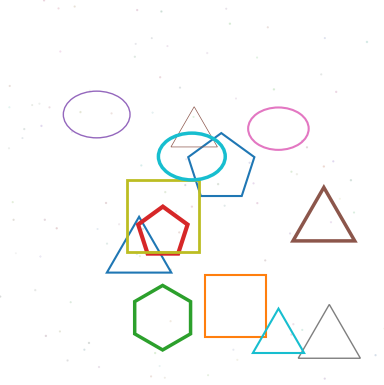[{"shape": "pentagon", "thickness": 1.5, "radius": 0.45, "center": [0.575, 0.564]}, {"shape": "triangle", "thickness": 1.5, "radius": 0.48, "center": [0.361, 0.34]}, {"shape": "square", "thickness": 1.5, "radius": 0.4, "center": [0.612, 0.205]}, {"shape": "hexagon", "thickness": 2.5, "radius": 0.42, "center": [0.422, 0.175]}, {"shape": "pentagon", "thickness": 3, "radius": 0.34, "center": [0.423, 0.396]}, {"shape": "oval", "thickness": 1, "radius": 0.43, "center": [0.251, 0.703]}, {"shape": "triangle", "thickness": 2.5, "radius": 0.46, "center": [0.841, 0.421]}, {"shape": "triangle", "thickness": 0.5, "radius": 0.35, "center": [0.504, 0.653]}, {"shape": "oval", "thickness": 1.5, "radius": 0.39, "center": [0.723, 0.666]}, {"shape": "triangle", "thickness": 1, "radius": 0.47, "center": [0.855, 0.116]}, {"shape": "square", "thickness": 2, "radius": 0.47, "center": [0.423, 0.438]}, {"shape": "oval", "thickness": 2.5, "radius": 0.43, "center": [0.498, 0.593]}, {"shape": "triangle", "thickness": 1.5, "radius": 0.38, "center": [0.723, 0.122]}]